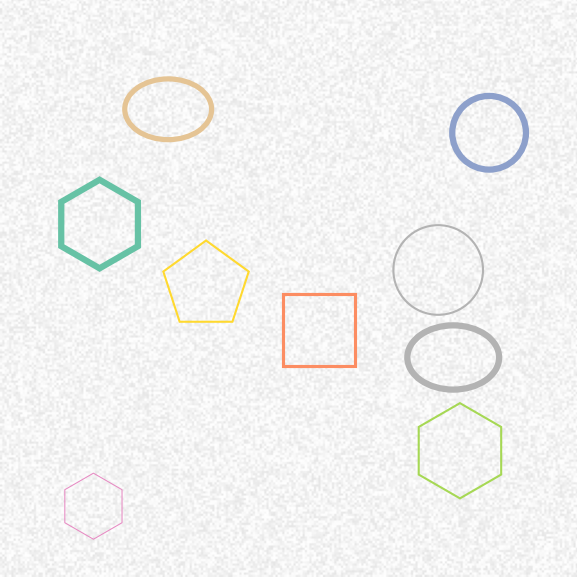[{"shape": "hexagon", "thickness": 3, "radius": 0.38, "center": [0.172, 0.611]}, {"shape": "square", "thickness": 1.5, "radius": 0.31, "center": [0.553, 0.428]}, {"shape": "circle", "thickness": 3, "radius": 0.32, "center": [0.847, 0.769]}, {"shape": "hexagon", "thickness": 0.5, "radius": 0.29, "center": [0.162, 0.123]}, {"shape": "hexagon", "thickness": 1, "radius": 0.41, "center": [0.796, 0.219]}, {"shape": "pentagon", "thickness": 1, "radius": 0.39, "center": [0.357, 0.505]}, {"shape": "oval", "thickness": 2.5, "radius": 0.38, "center": [0.291, 0.81]}, {"shape": "circle", "thickness": 1, "radius": 0.39, "center": [0.759, 0.532]}, {"shape": "oval", "thickness": 3, "radius": 0.4, "center": [0.785, 0.38]}]